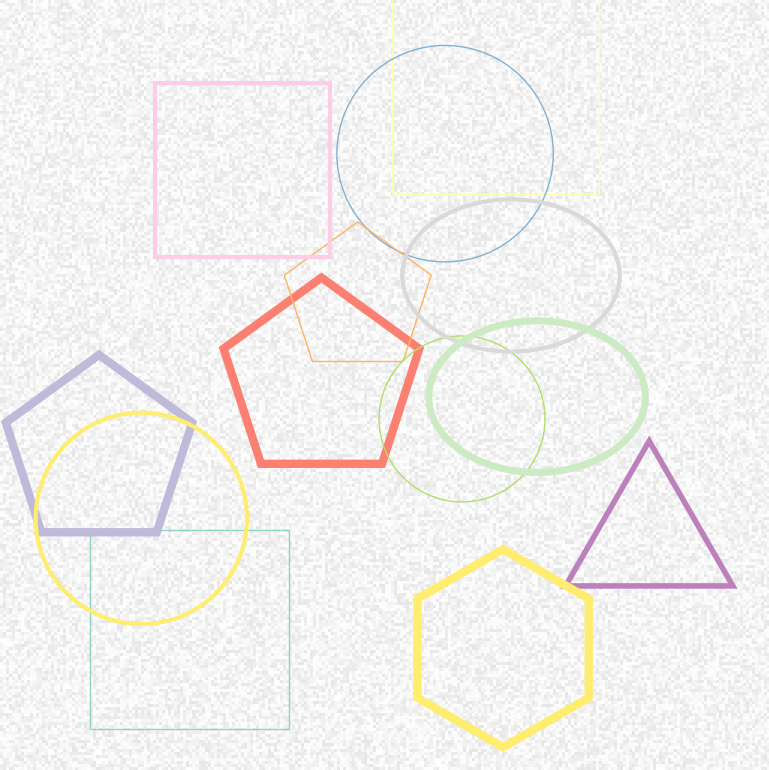[{"shape": "square", "thickness": 0.5, "radius": 0.65, "center": [0.247, 0.182]}, {"shape": "square", "thickness": 0.5, "radius": 0.67, "center": [0.643, 0.882]}, {"shape": "pentagon", "thickness": 3, "radius": 0.64, "center": [0.129, 0.412]}, {"shape": "pentagon", "thickness": 3, "radius": 0.67, "center": [0.417, 0.506]}, {"shape": "circle", "thickness": 0.5, "radius": 0.7, "center": [0.578, 0.8]}, {"shape": "pentagon", "thickness": 0.5, "radius": 0.5, "center": [0.465, 0.612]}, {"shape": "circle", "thickness": 0.5, "radius": 0.54, "center": [0.6, 0.456]}, {"shape": "square", "thickness": 1.5, "radius": 0.57, "center": [0.315, 0.779]}, {"shape": "oval", "thickness": 1.5, "radius": 0.71, "center": [0.664, 0.642]}, {"shape": "triangle", "thickness": 2, "radius": 0.63, "center": [0.843, 0.302]}, {"shape": "oval", "thickness": 2.5, "radius": 0.7, "center": [0.697, 0.485]}, {"shape": "circle", "thickness": 1.5, "radius": 0.69, "center": [0.184, 0.327]}, {"shape": "hexagon", "thickness": 3, "radius": 0.64, "center": [0.653, 0.158]}]